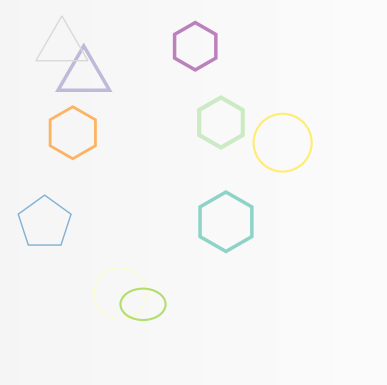[{"shape": "hexagon", "thickness": 2.5, "radius": 0.39, "center": [0.583, 0.424]}, {"shape": "circle", "thickness": 0.5, "radius": 0.34, "center": [0.31, 0.237]}, {"shape": "triangle", "thickness": 2.5, "radius": 0.38, "center": [0.216, 0.804]}, {"shape": "pentagon", "thickness": 1, "radius": 0.36, "center": [0.115, 0.421]}, {"shape": "hexagon", "thickness": 2, "radius": 0.34, "center": [0.188, 0.655]}, {"shape": "oval", "thickness": 1.5, "radius": 0.29, "center": [0.369, 0.21]}, {"shape": "triangle", "thickness": 1, "radius": 0.39, "center": [0.16, 0.881]}, {"shape": "hexagon", "thickness": 2.5, "radius": 0.31, "center": [0.504, 0.88]}, {"shape": "hexagon", "thickness": 3, "radius": 0.33, "center": [0.57, 0.682]}, {"shape": "circle", "thickness": 1.5, "radius": 0.38, "center": [0.729, 0.629]}]